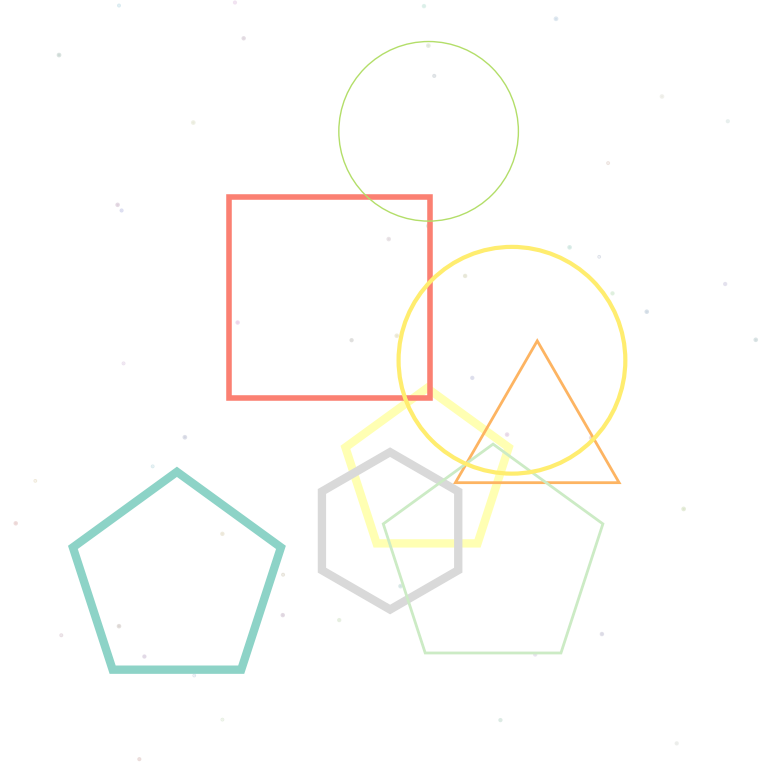[{"shape": "pentagon", "thickness": 3, "radius": 0.71, "center": [0.23, 0.245]}, {"shape": "pentagon", "thickness": 3, "radius": 0.56, "center": [0.555, 0.385]}, {"shape": "square", "thickness": 2, "radius": 0.65, "center": [0.428, 0.613]}, {"shape": "triangle", "thickness": 1, "radius": 0.61, "center": [0.698, 0.435]}, {"shape": "circle", "thickness": 0.5, "radius": 0.58, "center": [0.557, 0.829]}, {"shape": "hexagon", "thickness": 3, "radius": 0.51, "center": [0.507, 0.311]}, {"shape": "pentagon", "thickness": 1, "radius": 0.75, "center": [0.64, 0.273]}, {"shape": "circle", "thickness": 1.5, "radius": 0.74, "center": [0.665, 0.532]}]